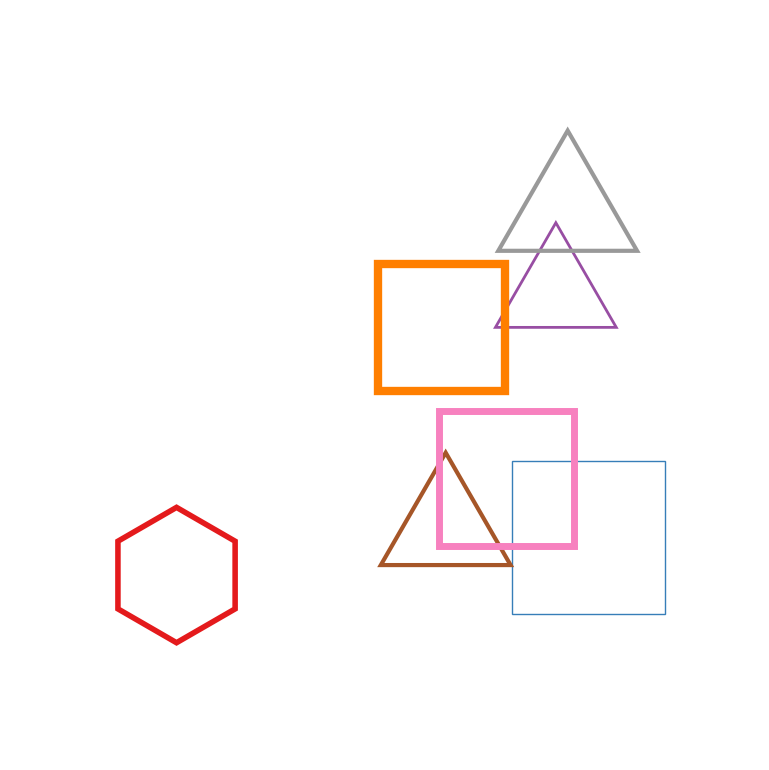[{"shape": "hexagon", "thickness": 2, "radius": 0.44, "center": [0.229, 0.253]}, {"shape": "square", "thickness": 0.5, "radius": 0.5, "center": [0.764, 0.302]}, {"shape": "triangle", "thickness": 1, "radius": 0.45, "center": [0.722, 0.62]}, {"shape": "square", "thickness": 3, "radius": 0.41, "center": [0.573, 0.574]}, {"shape": "triangle", "thickness": 1.5, "radius": 0.49, "center": [0.579, 0.315]}, {"shape": "square", "thickness": 2.5, "radius": 0.44, "center": [0.658, 0.379]}, {"shape": "triangle", "thickness": 1.5, "radius": 0.52, "center": [0.737, 0.726]}]